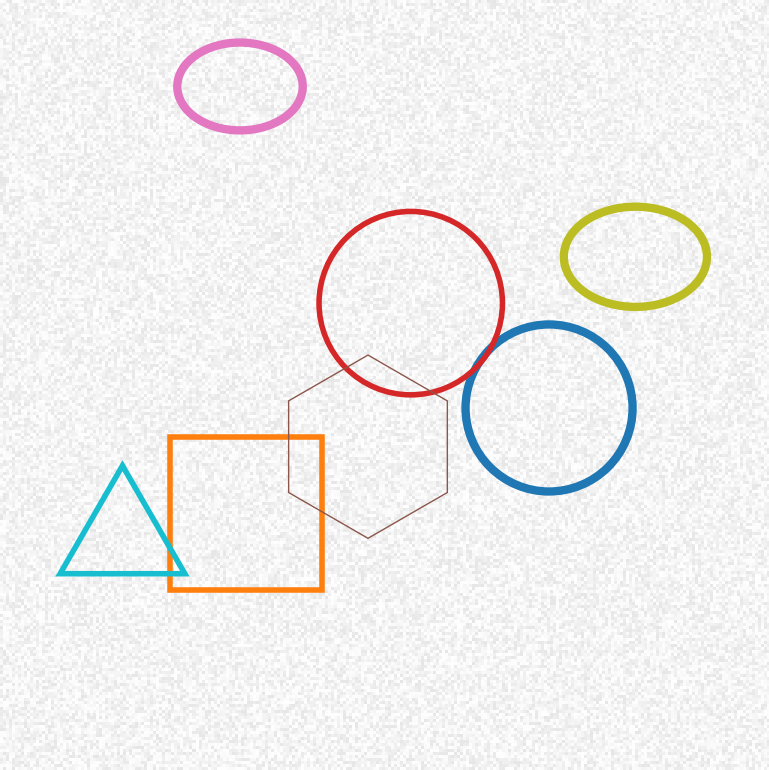[{"shape": "circle", "thickness": 3, "radius": 0.54, "center": [0.713, 0.47]}, {"shape": "square", "thickness": 2, "radius": 0.5, "center": [0.319, 0.334]}, {"shape": "circle", "thickness": 2, "radius": 0.6, "center": [0.533, 0.606]}, {"shape": "hexagon", "thickness": 0.5, "radius": 0.59, "center": [0.478, 0.42]}, {"shape": "oval", "thickness": 3, "radius": 0.41, "center": [0.312, 0.888]}, {"shape": "oval", "thickness": 3, "radius": 0.46, "center": [0.825, 0.666]}, {"shape": "triangle", "thickness": 2, "radius": 0.47, "center": [0.159, 0.302]}]